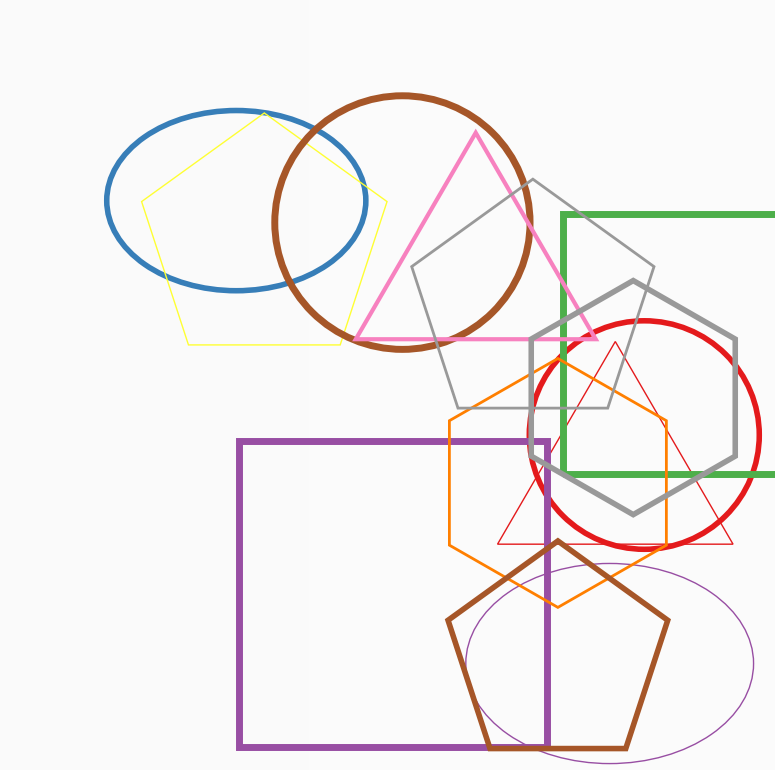[{"shape": "triangle", "thickness": 0.5, "radius": 0.88, "center": [0.794, 0.381]}, {"shape": "circle", "thickness": 2, "radius": 0.74, "center": [0.831, 0.435]}, {"shape": "oval", "thickness": 2, "radius": 0.84, "center": [0.305, 0.739]}, {"shape": "square", "thickness": 2.5, "radius": 0.85, "center": [0.896, 0.553]}, {"shape": "oval", "thickness": 0.5, "radius": 0.93, "center": [0.787, 0.138]}, {"shape": "square", "thickness": 2.5, "radius": 0.99, "center": [0.507, 0.228]}, {"shape": "hexagon", "thickness": 1, "radius": 0.81, "center": [0.72, 0.373]}, {"shape": "pentagon", "thickness": 0.5, "radius": 0.83, "center": [0.341, 0.687]}, {"shape": "pentagon", "thickness": 2, "radius": 0.75, "center": [0.72, 0.148]}, {"shape": "circle", "thickness": 2.5, "radius": 0.82, "center": [0.519, 0.711]}, {"shape": "triangle", "thickness": 1.5, "radius": 0.89, "center": [0.614, 0.649]}, {"shape": "pentagon", "thickness": 1, "radius": 0.82, "center": [0.688, 0.603]}, {"shape": "hexagon", "thickness": 2, "radius": 0.76, "center": [0.817, 0.484]}]